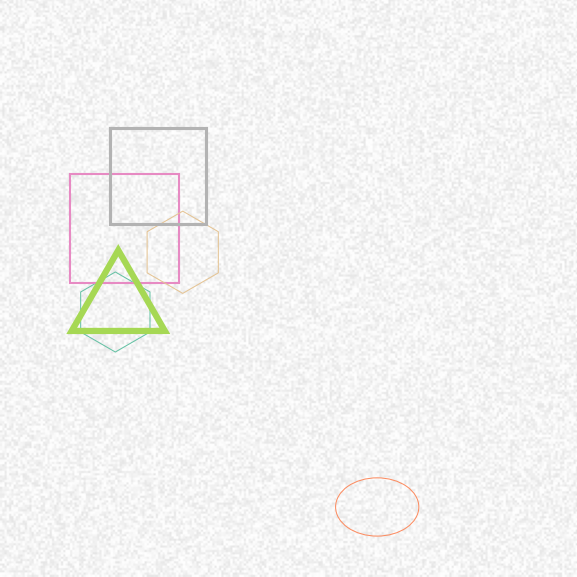[{"shape": "hexagon", "thickness": 0.5, "radius": 0.35, "center": [0.2, 0.459]}, {"shape": "oval", "thickness": 0.5, "radius": 0.36, "center": [0.653, 0.121]}, {"shape": "square", "thickness": 1, "radius": 0.47, "center": [0.216, 0.604]}, {"shape": "triangle", "thickness": 3, "radius": 0.47, "center": [0.205, 0.473]}, {"shape": "hexagon", "thickness": 0.5, "radius": 0.36, "center": [0.316, 0.562]}, {"shape": "square", "thickness": 1.5, "radius": 0.42, "center": [0.274, 0.694]}]